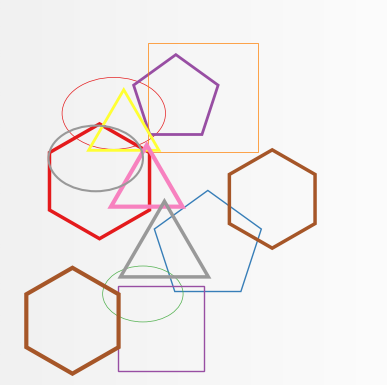[{"shape": "oval", "thickness": 0.5, "radius": 0.67, "center": [0.294, 0.706]}, {"shape": "hexagon", "thickness": 2.5, "radius": 0.75, "center": [0.257, 0.529]}, {"shape": "pentagon", "thickness": 1, "radius": 0.73, "center": [0.536, 0.36]}, {"shape": "oval", "thickness": 0.5, "radius": 0.52, "center": [0.369, 0.236]}, {"shape": "pentagon", "thickness": 2, "radius": 0.57, "center": [0.454, 0.743]}, {"shape": "square", "thickness": 1, "radius": 0.55, "center": [0.415, 0.147]}, {"shape": "square", "thickness": 0.5, "radius": 0.71, "center": [0.524, 0.747]}, {"shape": "triangle", "thickness": 2, "radius": 0.52, "center": [0.319, 0.662]}, {"shape": "hexagon", "thickness": 2.5, "radius": 0.64, "center": [0.702, 0.483]}, {"shape": "hexagon", "thickness": 3, "radius": 0.69, "center": [0.187, 0.167]}, {"shape": "triangle", "thickness": 3, "radius": 0.53, "center": [0.379, 0.516]}, {"shape": "triangle", "thickness": 2.5, "radius": 0.65, "center": [0.424, 0.346]}, {"shape": "oval", "thickness": 1.5, "radius": 0.61, "center": [0.247, 0.588]}]